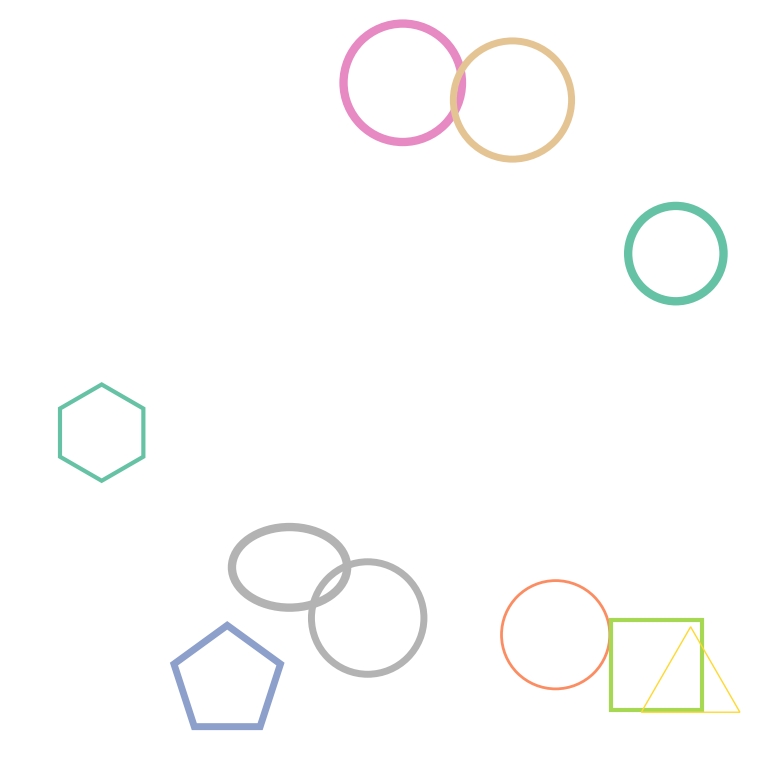[{"shape": "hexagon", "thickness": 1.5, "radius": 0.31, "center": [0.132, 0.438]}, {"shape": "circle", "thickness": 3, "radius": 0.31, "center": [0.878, 0.671]}, {"shape": "circle", "thickness": 1, "radius": 0.35, "center": [0.722, 0.176]}, {"shape": "pentagon", "thickness": 2.5, "radius": 0.36, "center": [0.295, 0.115]}, {"shape": "circle", "thickness": 3, "radius": 0.38, "center": [0.523, 0.892]}, {"shape": "square", "thickness": 1.5, "radius": 0.3, "center": [0.852, 0.136]}, {"shape": "triangle", "thickness": 0.5, "radius": 0.37, "center": [0.897, 0.112]}, {"shape": "circle", "thickness": 2.5, "radius": 0.38, "center": [0.666, 0.87]}, {"shape": "circle", "thickness": 2.5, "radius": 0.37, "center": [0.478, 0.197]}, {"shape": "oval", "thickness": 3, "radius": 0.37, "center": [0.376, 0.263]}]